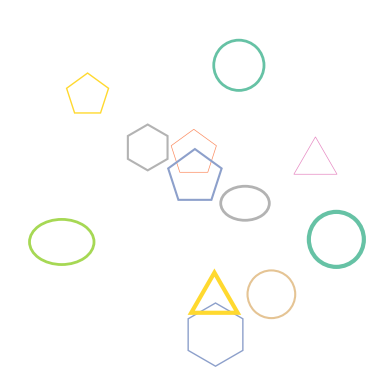[{"shape": "circle", "thickness": 2, "radius": 0.33, "center": [0.62, 0.83]}, {"shape": "circle", "thickness": 3, "radius": 0.36, "center": [0.874, 0.378]}, {"shape": "pentagon", "thickness": 0.5, "radius": 0.31, "center": [0.503, 0.602]}, {"shape": "hexagon", "thickness": 1, "radius": 0.41, "center": [0.56, 0.131]}, {"shape": "pentagon", "thickness": 1.5, "radius": 0.36, "center": [0.506, 0.54]}, {"shape": "triangle", "thickness": 0.5, "radius": 0.32, "center": [0.819, 0.58]}, {"shape": "oval", "thickness": 2, "radius": 0.42, "center": [0.16, 0.371]}, {"shape": "pentagon", "thickness": 1, "radius": 0.29, "center": [0.227, 0.753]}, {"shape": "triangle", "thickness": 3, "radius": 0.35, "center": [0.557, 0.222]}, {"shape": "circle", "thickness": 1.5, "radius": 0.31, "center": [0.705, 0.236]}, {"shape": "hexagon", "thickness": 1.5, "radius": 0.3, "center": [0.384, 0.617]}, {"shape": "oval", "thickness": 2, "radius": 0.32, "center": [0.636, 0.472]}]